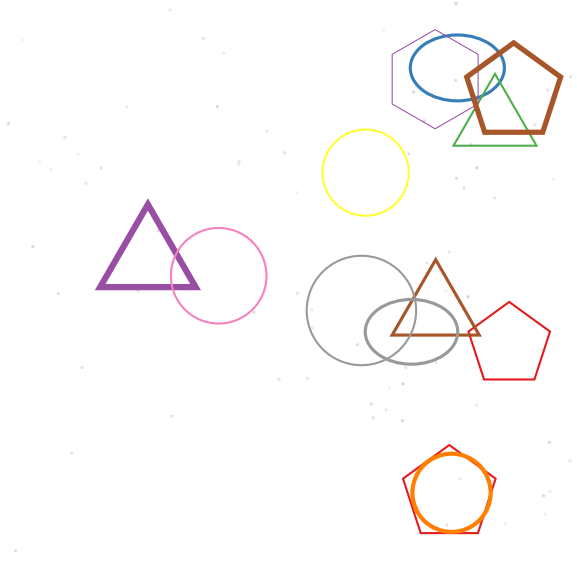[{"shape": "pentagon", "thickness": 1, "radius": 0.42, "center": [0.778, 0.144]}, {"shape": "pentagon", "thickness": 1, "radius": 0.37, "center": [0.882, 0.402]}, {"shape": "oval", "thickness": 1.5, "radius": 0.41, "center": [0.792, 0.882]}, {"shape": "triangle", "thickness": 1, "radius": 0.41, "center": [0.857, 0.788]}, {"shape": "triangle", "thickness": 3, "radius": 0.48, "center": [0.256, 0.55]}, {"shape": "hexagon", "thickness": 0.5, "radius": 0.43, "center": [0.753, 0.862]}, {"shape": "circle", "thickness": 2, "radius": 0.34, "center": [0.782, 0.146]}, {"shape": "circle", "thickness": 1, "radius": 0.37, "center": [0.633, 0.7]}, {"shape": "triangle", "thickness": 1.5, "radius": 0.44, "center": [0.754, 0.462]}, {"shape": "pentagon", "thickness": 2.5, "radius": 0.43, "center": [0.89, 0.839]}, {"shape": "circle", "thickness": 1, "radius": 0.41, "center": [0.379, 0.522]}, {"shape": "circle", "thickness": 1, "radius": 0.47, "center": [0.626, 0.461]}, {"shape": "oval", "thickness": 1.5, "radius": 0.4, "center": [0.713, 0.425]}]